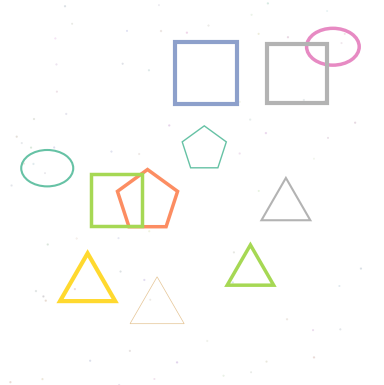[{"shape": "oval", "thickness": 1.5, "radius": 0.34, "center": [0.123, 0.563]}, {"shape": "pentagon", "thickness": 1, "radius": 0.3, "center": [0.531, 0.613]}, {"shape": "pentagon", "thickness": 2.5, "radius": 0.41, "center": [0.383, 0.478]}, {"shape": "square", "thickness": 3, "radius": 0.4, "center": [0.535, 0.81]}, {"shape": "oval", "thickness": 2.5, "radius": 0.34, "center": [0.865, 0.879]}, {"shape": "square", "thickness": 2.5, "radius": 0.33, "center": [0.302, 0.48]}, {"shape": "triangle", "thickness": 2.5, "radius": 0.35, "center": [0.65, 0.294]}, {"shape": "triangle", "thickness": 3, "radius": 0.41, "center": [0.228, 0.259]}, {"shape": "triangle", "thickness": 0.5, "radius": 0.41, "center": [0.408, 0.2]}, {"shape": "square", "thickness": 3, "radius": 0.38, "center": [0.772, 0.809]}, {"shape": "triangle", "thickness": 1.5, "radius": 0.37, "center": [0.743, 0.465]}]